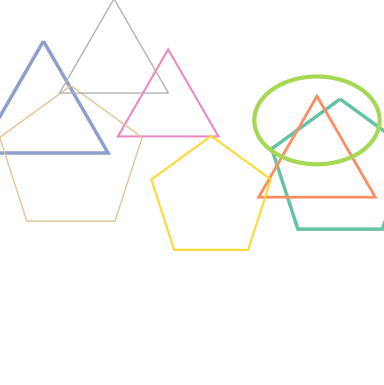[{"shape": "pentagon", "thickness": 2.5, "radius": 0.93, "center": [0.883, 0.556]}, {"shape": "triangle", "thickness": 2, "radius": 0.87, "center": [0.823, 0.575]}, {"shape": "triangle", "thickness": 2.5, "radius": 0.97, "center": [0.113, 0.699]}, {"shape": "triangle", "thickness": 1.5, "radius": 0.75, "center": [0.437, 0.721]}, {"shape": "oval", "thickness": 3, "radius": 0.81, "center": [0.823, 0.687]}, {"shape": "pentagon", "thickness": 1.5, "radius": 0.82, "center": [0.548, 0.483]}, {"shape": "pentagon", "thickness": 1, "radius": 0.97, "center": [0.184, 0.583]}, {"shape": "triangle", "thickness": 1, "radius": 0.82, "center": [0.296, 0.84]}]